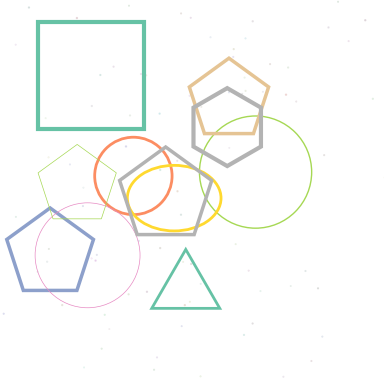[{"shape": "triangle", "thickness": 2, "radius": 0.51, "center": [0.482, 0.25]}, {"shape": "square", "thickness": 3, "radius": 0.69, "center": [0.237, 0.804]}, {"shape": "circle", "thickness": 2, "radius": 0.5, "center": [0.346, 0.543]}, {"shape": "pentagon", "thickness": 2.5, "radius": 0.59, "center": [0.13, 0.341]}, {"shape": "circle", "thickness": 0.5, "radius": 0.68, "center": [0.227, 0.337]}, {"shape": "pentagon", "thickness": 0.5, "radius": 0.53, "center": [0.2, 0.518]}, {"shape": "circle", "thickness": 1, "radius": 0.73, "center": [0.664, 0.553]}, {"shape": "oval", "thickness": 2, "radius": 0.61, "center": [0.452, 0.485]}, {"shape": "pentagon", "thickness": 2.5, "radius": 0.54, "center": [0.595, 0.741]}, {"shape": "hexagon", "thickness": 3, "radius": 0.51, "center": [0.59, 0.67]}, {"shape": "pentagon", "thickness": 2.5, "radius": 0.63, "center": [0.43, 0.492]}]